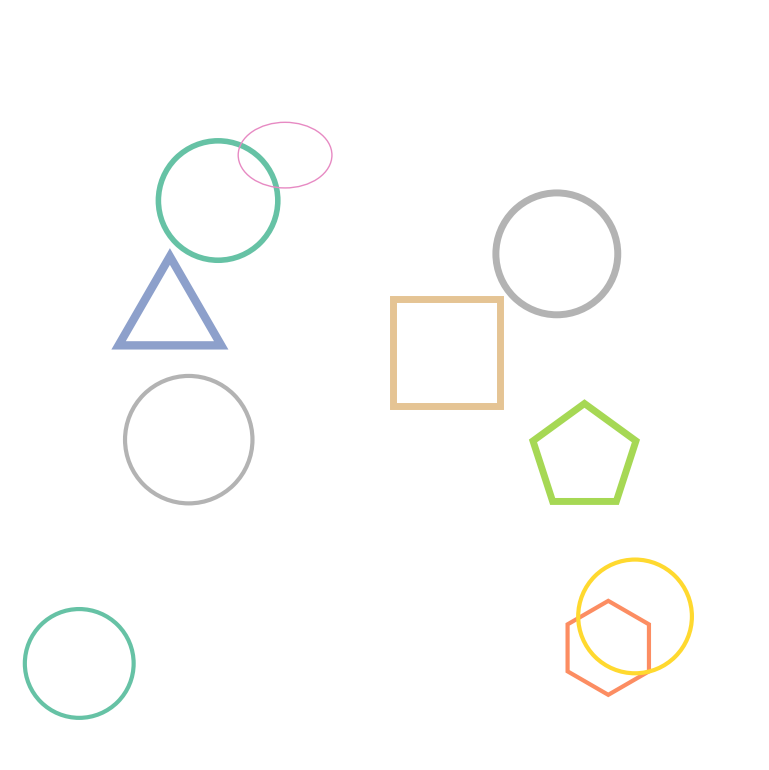[{"shape": "circle", "thickness": 1.5, "radius": 0.35, "center": [0.103, 0.138]}, {"shape": "circle", "thickness": 2, "radius": 0.39, "center": [0.283, 0.74]}, {"shape": "hexagon", "thickness": 1.5, "radius": 0.31, "center": [0.79, 0.159]}, {"shape": "triangle", "thickness": 3, "radius": 0.38, "center": [0.221, 0.59]}, {"shape": "oval", "thickness": 0.5, "radius": 0.3, "center": [0.37, 0.799]}, {"shape": "pentagon", "thickness": 2.5, "radius": 0.35, "center": [0.759, 0.406]}, {"shape": "circle", "thickness": 1.5, "radius": 0.37, "center": [0.825, 0.199]}, {"shape": "square", "thickness": 2.5, "radius": 0.35, "center": [0.579, 0.542]}, {"shape": "circle", "thickness": 2.5, "radius": 0.4, "center": [0.723, 0.67]}, {"shape": "circle", "thickness": 1.5, "radius": 0.41, "center": [0.245, 0.429]}]